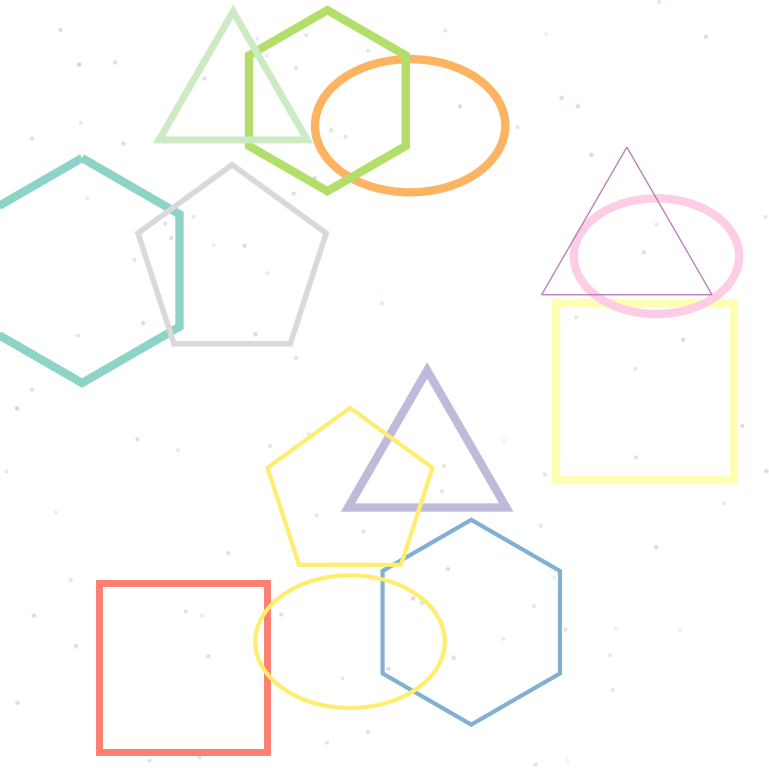[{"shape": "hexagon", "thickness": 3, "radius": 0.73, "center": [0.107, 0.649]}, {"shape": "square", "thickness": 3, "radius": 0.58, "center": [0.838, 0.492]}, {"shape": "triangle", "thickness": 3, "radius": 0.59, "center": [0.555, 0.4]}, {"shape": "square", "thickness": 2.5, "radius": 0.55, "center": [0.238, 0.133]}, {"shape": "hexagon", "thickness": 1.5, "radius": 0.67, "center": [0.612, 0.192]}, {"shape": "oval", "thickness": 3, "radius": 0.62, "center": [0.533, 0.837]}, {"shape": "hexagon", "thickness": 3, "radius": 0.59, "center": [0.425, 0.869]}, {"shape": "oval", "thickness": 3, "radius": 0.54, "center": [0.853, 0.667]}, {"shape": "pentagon", "thickness": 2, "radius": 0.64, "center": [0.301, 0.657]}, {"shape": "triangle", "thickness": 0.5, "radius": 0.64, "center": [0.814, 0.681]}, {"shape": "triangle", "thickness": 2.5, "radius": 0.56, "center": [0.303, 0.874]}, {"shape": "pentagon", "thickness": 1.5, "radius": 0.56, "center": [0.455, 0.358]}, {"shape": "oval", "thickness": 1.5, "radius": 0.62, "center": [0.455, 0.167]}]